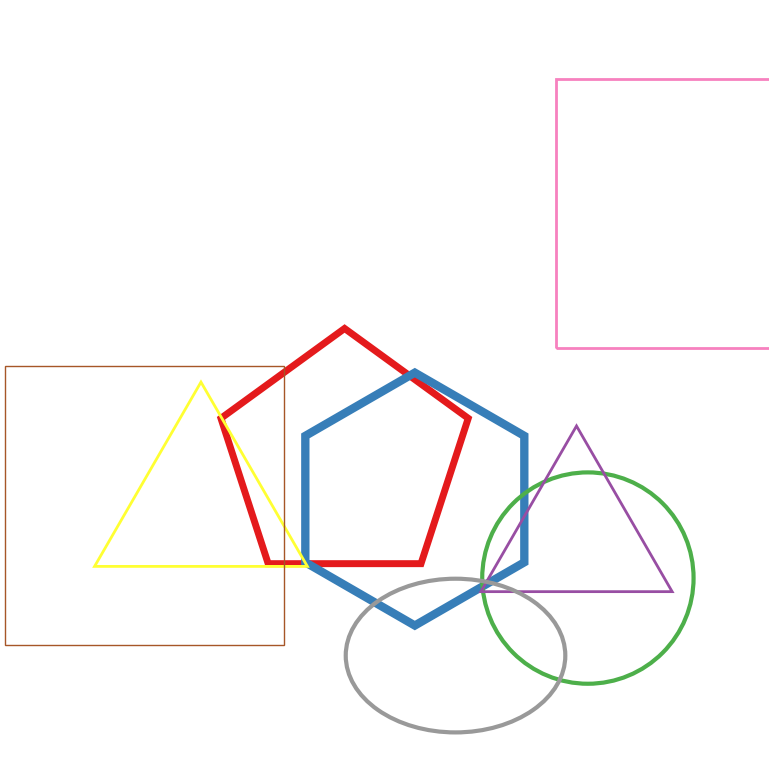[{"shape": "pentagon", "thickness": 2.5, "radius": 0.84, "center": [0.448, 0.405]}, {"shape": "hexagon", "thickness": 3, "radius": 0.82, "center": [0.539, 0.352]}, {"shape": "circle", "thickness": 1.5, "radius": 0.69, "center": [0.763, 0.249]}, {"shape": "triangle", "thickness": 1, "radius": 0.72, "center": [0.749, 0.303]}, {"shape": "triangle", "thickness": 1, "radius": 0.8, "center": [0.261, 0.344]}, {"shape": "square", "thickness": 0.5, "radius": 0.91, "center": [0.188, 0.344]}, {"shape": "square", "thickness": 1, "radius": 0.87, "center": [0.897, 0.722]}, {"shape": "oval", "thickness": 1.5, "radius": 0.71, "center": [0.592, 0.149]}]